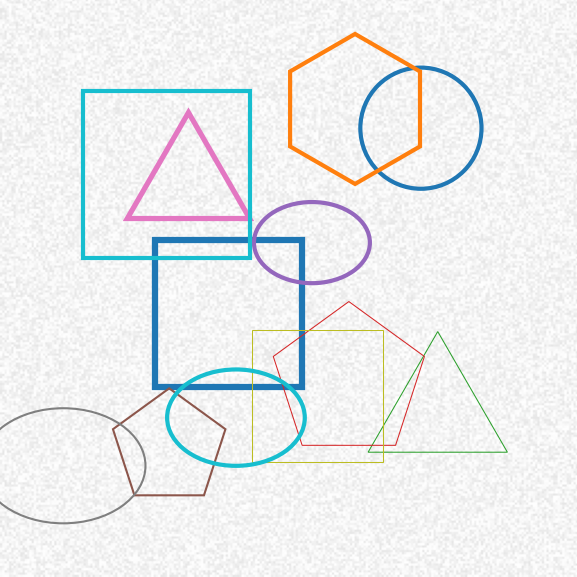[{"shape": "circle", "thickness": 2, "radius": 0.52, "center": [0.729, 0.777]}, {"shape": "square", "thickness": 3, "radius": 0.64, "center": [0.396, 0.456]}, {"shape": "hexagon", "thickness": 2, "radius": 0.65, "center": [0.615, 0.81]}, {"shape": "triangle", "thickness": 0.5, "radius": 0.7, "center": [0.758, 0.286]}, {"shape": "pentagon", "thickness": 0.5, "radius": 0.69, "center": [0.604, 0.339]}, {"shape": "oval", "thickness": 2, "radius": 0.5, "center": [0.54, 0.579]}, {"shape": "pentagon", "thickness": 1, "radius": 0.51, "center": [0.293, 0.224]}, {"shape": "triangle", "thickness": 2.5, "radius": 0.61, "center": [0.326, 0.682]}, {"shape": "oval", "thickness": 1, "radius": 0.71, "center": [0.11, 0.193]}, {"shape": "square", "thickness": 0.5, "radius": 0.57, "center": [0.55, 0.313]}, {"shape": "square", "thickness": 2, "radius": 0.72, "center": [0.288, 0.697]}, {"shape": "oval", "thickness": 2, "radius": 0.6, "center": [0.409, 0.276]}]